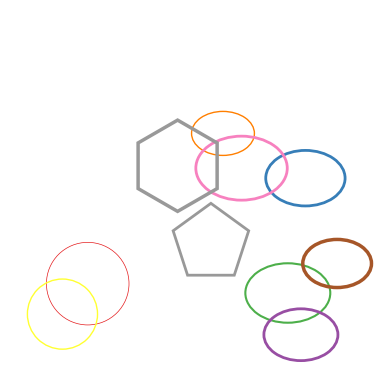[{"shape": "circle", "thickness": 0.5, "radius": 0.54, "center": [0.228, 0.263]}, {"shape": "oval", "thickness": 2, "radius": 0.52, "center": [0.793, 0.537]}, {"shape": "oval", "thickness": 1.5, "radius": 0.55, "center": [0.748, 0.239]}, {"shape": "oval", "thickness": 2, "radius": 0.48, "center": [0.782, 0.131]}, {"shape": "oval", "thickness": 1, "radius": 0.41, "center": [0.579, 0.653]}, {"shape": "circle", "thickness": 1, "radius": 0.46, "center": [0.162, 0.184]}, {"shape": "oval", "thickness": 2.5, "radius": 0.45, "center": [0.876, 0.316]}, {"shape": "oval", "thickness": 2, "radius": 0.59, "center": [0.627, 0.563]}, {"shape": "pentagon", "thickness": 2, "radius": 0.52, "center": [0.548, 0.369]}, {"shape": "hexagon", "thickness": 2.5, "radius": 0.59, "center": [0.461, 0.569]}]